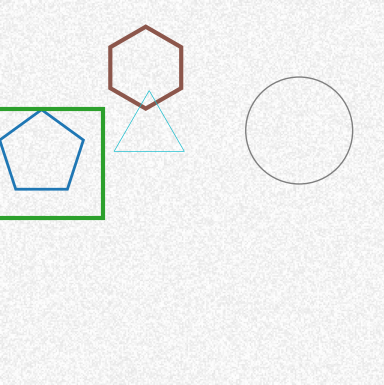[{"shape": "pentagon", "thickness": 2, "radius": 0.57, "center": [0.108, 0.601]}, {"shape": "square", "thickness": 3, "radius": 0.71, "center": [0.125, 0.576]}, {"shape": "hexagon", "thickness": 3, "radius": 0.53, "center": [0.379, 0.824]}, {"shape": "circle", "thickness": 1, "radius": 0.69, "center": [0.777, 0.661]}, {"shape": "triangle", "thickness": 0.5, "radius": 0.53, "center": [0.388, 0.659]}]